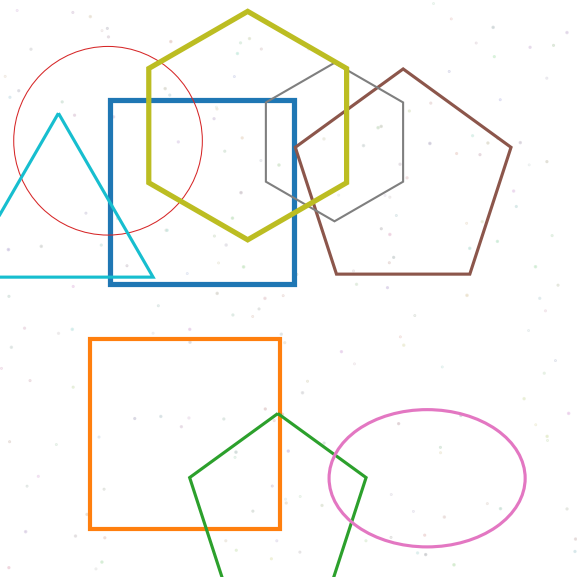[{"shape": "square", "thickness": 2.5, "radius": 0.8, "center": [0.35, 0.666]}, {"shape": "square", "thickness": 2, "radius": 0.82, "center": [0.32, 0.248]}, {"shape": "pentagon", "thickness": 1.5, "radius": 0.8, "center": [0.481, 0.122]}, {"shape": "circle", "thickness": 0.5, "radius": 0.82, "center": [0.187, 0.755]}, {"shape": "pentagon", "thickness": 1.5, "radius": 0.98, "center": [0.698, 0.683]}, {"shape": "oval", "thickness": 1.5, "radius": 0.85, "center": [0.74, 0.171]}, {"shape": "hexagon", "thickness": 1, "radius": 0.69, "center": [0.579, 0.753]}, {"shape": "hexagon", "thickness": 2.5, "radius": 0.99, "center": [0.429, 0.782]}, {"shape": "triangle", "thickness": 1.5, "radius": 0.95, "center": [0.101, 0.614]}]